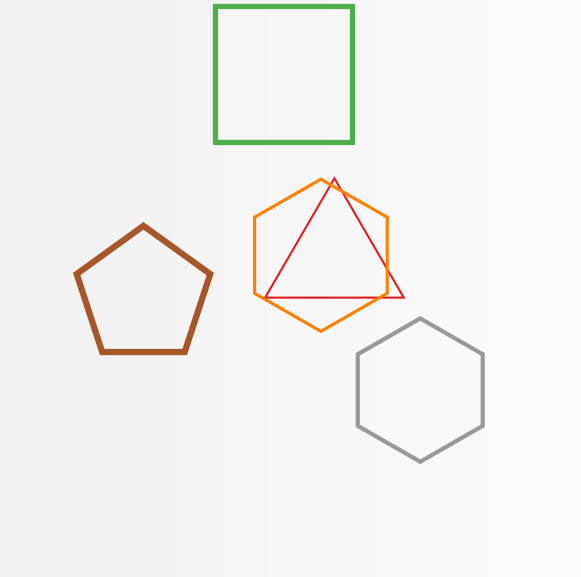[{"shape": "triangle", "thickness": 1, "radius": 0.69, "center": [0.575, 0.553]}, {"shape": "square", "thickness": 2.5, "radius": 0.59, "center": [0.487, 0.872]}, {"shape": "hexagon", "thickness": 1.5, "radius": 0.66, "center": [0.552, 0.557]}, {"shape": "pentagon", "thickness": 3, "radius": 0.6, "center": [0.247, 0.487]}, {"shape": "hexagon", "thickness": 2, "radius": 0.62, "center": [0.723, 0.324]}]